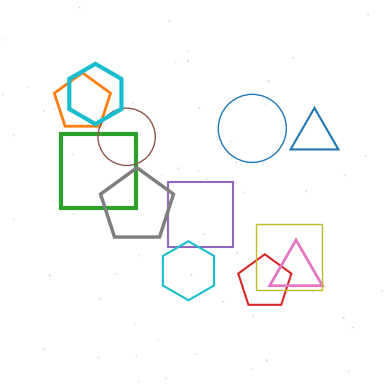[{"shape": "circle", "thickness": 1, "radius": 0.44, "center": [0.655, 0.667]}, {"shape": "triangle", "thickness": 1.5, "radius": 0.36, "center": [0.817, 0.648]}, {"shape": "pentagon", "thickness": 2, "radius": 0.38, "center": [0.214, 0.734]}, {"shape": "square", "thickness": 3, "radius": 0.49, "center": [0.256, 0.556]}, {"shape": "pentagon", "thickness": 1.5, "radius": 0.36, "center": [0.688, 0.267]}, {"shape": "square", "thickness": 1.5, "radius": 0.42, "center": [0.521, 0.442]}, {"shape": "circle", "thickness": 1, "radius": 0.37, "center": [0.329, 0.645]}, {"shape": "triangle", "thickness": 2, "radius": 0.4, "center": [0.769, 0.298]}, {"shape": "pentagon", "thickness": 2.5, "radius": 0.5, "center": [0.356, 0.465]}, {"shape": "square", "thickness": 1, "radius": 0.43, "center": [0.75, 0.331]}, {"shape": "hexagon", "thickness": 1.5, "radius": 0.38, "center": [0.49, 0.297]}, {"shape": "hexagon", "thickness": 3, "radius": 0.39, "center": [0.248, 0.756]}]